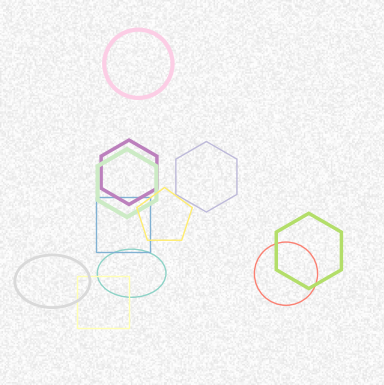[{"shape": "oval", "thickness": 1, "radius": 0.45, "center": [0.342, 0.29]}, {"shape": "square", "thickness": 1, "radius": 0.34, "center": [0.268, 0.215]}, {"shape": "hexagon", "thickness": 1, "radius": 0.46, "center": [0.536, 0.541]}, {"shape": "circle", "thickness": 1, "radius": 0.41, "center": [0.743, 0.289]}, {"shape": "square", "thickness": 1, "radius": 0.35, "center": [0.32, 0.417]}, {"shape": "hexagon", "thickness": 2.5, "radius": 0.49, "center": [0.802, 0.348]}, {"shape": "circle", "thickness": 3, "radius": 0.44, "center": [0.359, 0.834]}, {"shape": "oval", "thickness": 2, "radius": 0.49, "center": [0.136, 0.269]}, {"shape": "hexagon", "thickness": 2.5, "radius": 0.42, "center": [0.335, 0.553]}, {"shape": "hexagon", "thickness": 3, "radius": 0.44, "center": [0.33, 0.524]}, {"shape": "pentagon", "thickness": 1, "radius": 0.38, "center": [0.427, 0.437]}]